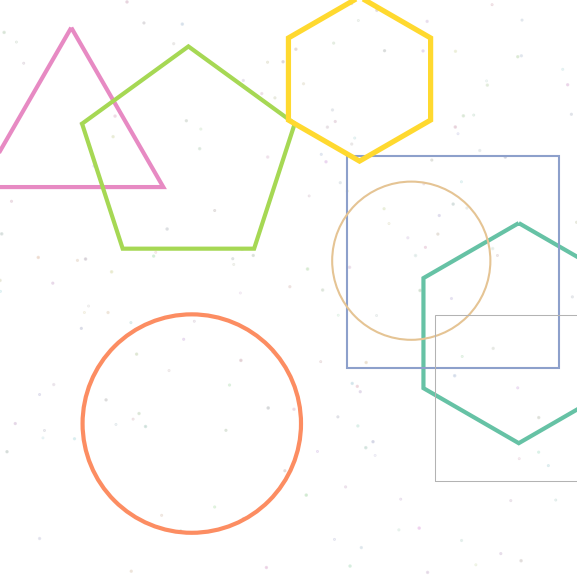[{"shape": "hexagon", "thickness": 2, "radius": 0.95, "center": [0.898, 0.422]}, {"shape": "circle", "thickness": 2, "radius": 0.95, "center": [0.332, 0.266]}, {"shape": "square", "thickness": 1, "radius": 0.92, "center": [0.785, 0.545]}, {"shape": "triangle", "thickness": 2, "radius": 0.92, "center": [0.123, 0.767]}, {"shape": "pentagon", "thickness": 2, "radius": 0.97, "center": [0.326, 0.725]}, {"shape": "hexagon", "thickness": 2.5, "radius": 0.71, "center": [0.623, 0.862]}, {"shape": "circle", "thickness": 1, "radius": 0.68, "center": [0.712, 0.548]}, {"shape": "square", "thickness": 0.5, "radius": 0.72, "center": [0.898, 0.31]}]